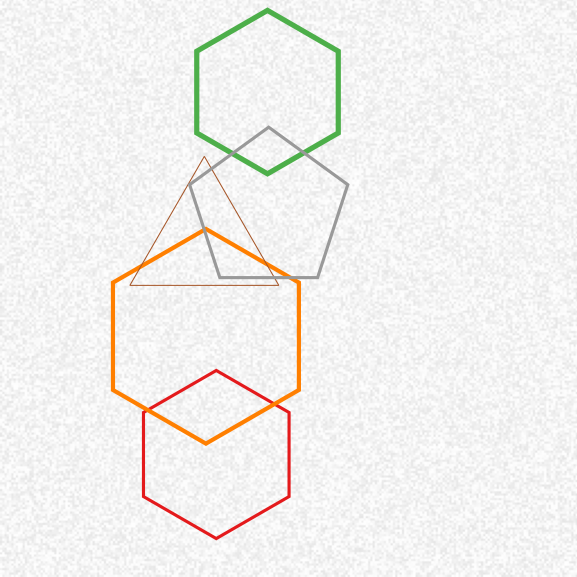[{"shape": "hexagon", "thickness": 1.5, "radius": 0.73, "center": [0.374, 0.212]}, {"shape": "hexagon", "thickness": 2.5, "radius": 0.71, "center": [0.463, 0.84]}, {"shape": "hexagon", "thickness": 2, "radius": 0.93, "center": [0.357, 0.417]}, {"shape": "triangle", "thickness": 0.5, "radius": 0.74, "center": [0.354, 0.579]}, {"shape": "pentagon", "thickness": 1.5, "radius": 0.72, "center": [0.465, 0.635]}]